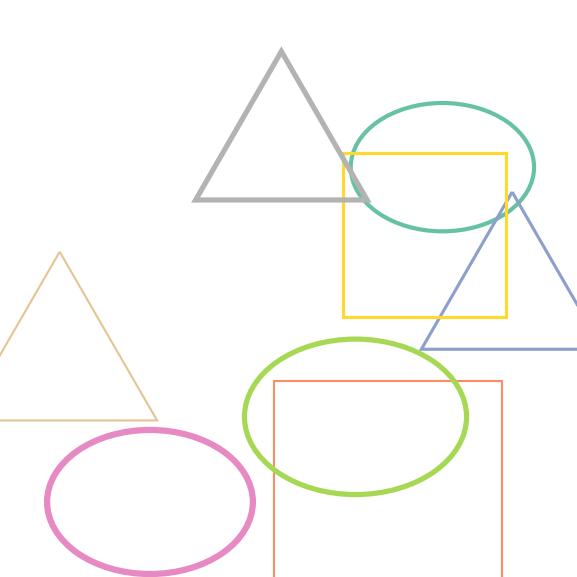[{"shape": "oval", "thickness": 2, "radius": 0.79, "center": [0.766, 0.71]}, {"shape": "square", "thickness": 1, "radius": 0.98, "center": [0.672, 0.142]}, {"shape": "triangle", "thickness": 1.5, "radius": 0.91, "center": [0.887, 0.485]}, {"shape": "oval", "thickness": 3, "radius": 0.89, "center": [0.26, 0.13]}, {"shape": "oval", "thickness": 2.5, "radius": 0.96, "center": [0.616, 0.277]}, {"shape": "square", "thickness": 1.5, "radius": 0.71, "center": [0.735, 0.593]}, {"shape": "triangle", "thickness": 1, "radius": 0.97, "center": [0.103, 0.368]}, {"shape": "triangle", "thickness": 2.5, "radius": 0.86, "center": [0.487, 0.739]}]